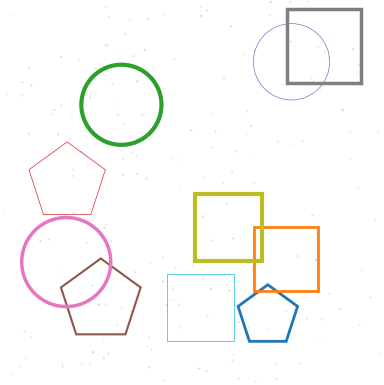[{"shape": "pentagon", "thickness": 2, "radius": 0.41, "center": [0.696, 0.179]}, {"shape": "square", "thickness": 2, "radius": 0.42, "center": [0.743, 0.326]}, {"shape": "circle", "thickness": 3, "radius": 0.52, "center": [0.315, 0.728]}, {"shape": "pentagon", "thickness": 0.5, "radius": 0.52, "center": [0.174, 0.527]}, {"shape": "circle", "thickness": 0.5, "radius": 0.5, "center": [0.757, 0.839]}, {"shape": "pentagon", "thickness": 1.5, "radius": 0.54, "center": [0.262, 0.22]}, {"shape": "circle", "thickness": 2.5, "radius": 0.58, "center": [0.172, 0.319]}, {"shape": "square", "thickness": 2.5, "radius": 0.48, "center": [0.842, 0.88]}, {"shape": "square", "thickness": 3, "radius": 0.43, "center": [0.594, 0.409]}, {"shape": "square", "thickness": 0.5, "radius": 0.43, "center": [0.522, 0.202]}]